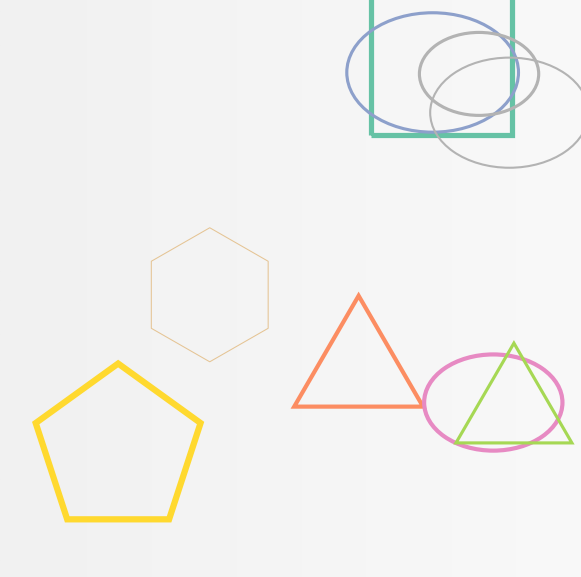[{"shape": "square", "thickness": 2.5, "radius": 0.61, "center": [0.76, 0.887]}, {"shape": "triangle", "thickness": 2, "radius": 0.64, "center": [0.617, 0.359]}, {"shape": "oval", "thickness": 1.5, "radius": 0.74, "center": [0.744, 0.874]}, {"shape": "oval", "thickness": 2, "radius": 0.59, "center": [0.849, 0.302]}, {"shape": "triangle", "thickness": 1.5, "radius": 0.58, "center": [0.884, 0.29]}, {"shape": "pentagon", "thickness": 3, "radius": 0.75, "center": [0.203, 0.221]}, {"shape": "hexagon", "thickness": 0.5, "radius": 0.58, "center": [0.361, 0.489]}, {"shape": "oval", "thickness": 1.5, "radius": 0.51, "center": [0.824, 0.871]}, {"shape": "oval", "thickness": 1, "radius": 0.68, "center": [0.876, 0.804]}]